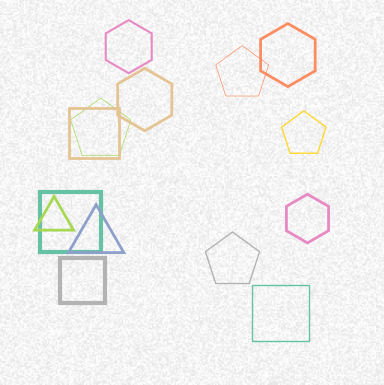[{"shape": "square", "thickness": 1, "radius": 0.37, "center": [0.728, 0.187]}, {"shape": "square", "thickness": 3, "radius": 0.39, "center": [0.183, 0.423]}, {"shape": "hexagon", "thickness": 2, "radius": 0.41, "center": [0.748, 0.857]}, {"shape": "pentagon", "thickness": 0.5, "radius": 0.36, "center": [0.629, 0.809]}, {"shape": "triangle", "thickness": 2, "radius": 0.42, "center": [0.25, 0.385]}, {"shape": "hexagon", "thickness": 1.5, "radius": 0.34, "center": [0.334, 0.879]}, {"shape": "hexagon", "thickness": 2, "radius": 0.32, "center": [0.799, 0.432]}, {"shape": "pentagon", "thickness": 0.5, "radius": 0.41, "center": [0.262, 0.663]}, {"shape": "triangle", "thickness": 2, "radius": 0.29, "center": [0.14, 0.431]}, {"shape": "pentagon", "thickness": 1, "radius": 0.3, "center": [0.789, 0.651]}, {"shape": "hexagon", "thickness": 2, "radius": 0.41, "center": [0.376, 0.741]}, {"shape": "square", "thickness": 2, "radius": 0.33, "center": [0.244, 0.654]}, {"shape": "pentagon", "thickness": 1, "radius": 0.37, "center": [0.604, 0.323]}, {"shape": "square", "thickness": 3, "radius": 0.29, "center": [0.214, 0.271]}]